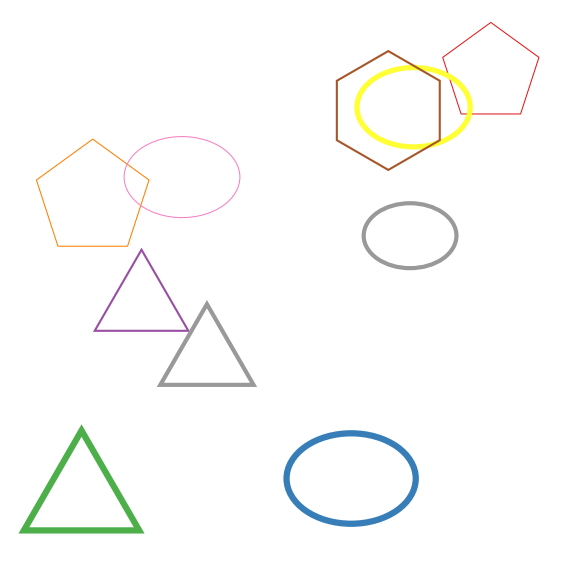[{"shape": "pentagon", "thickness": 0.5, "radius": 0.44, "center": [0.85, 0.873]}, {"shape": "oval", "thickness": 3, "radius": 0.56, "center": [0.608, 0.171]}, {"shape": "triangle", "thickness": 3, "radius": 0.58, "center": [0.141, 0.138]}, {"shape": "triangle", "thickness": 1, "radius": 0.47, "center": [0.245, 0.473]}, {"shape": "pentagon", "thickness": 0.5, "radius": 0.51, "center": [0.161, 0.656]}, {"shape": "oval", "thickness": 2.5, "radius": 0.49, "center": [0.716, 0.813]}, {"shape": "hexagon", "thickness": 1, "radius": 0.51, "center": [0.672, 0.808]}, {"shape": "oval", "thickness": 0.5, "radius": 0.5, "center": [0.315, 0.692]}, {"shape": "triangle", "thickness": 2, "radius": 0.47, "center": [0.358, 0.379]}, {"shape": "oval", "thickness": 2, "radius": 0.4, "center": [0.71, 0.591]}]